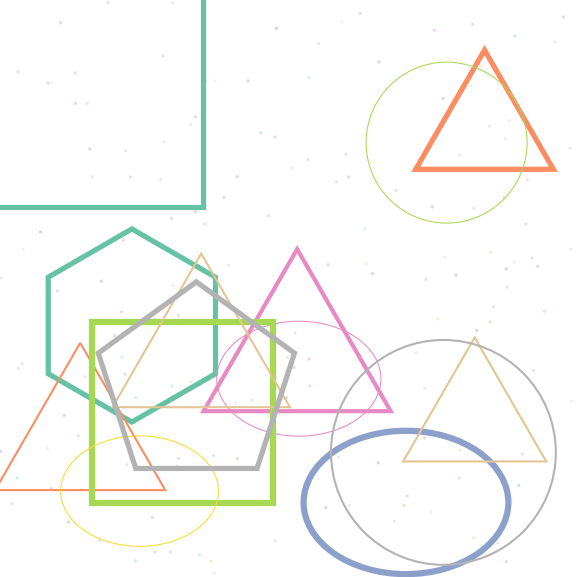[{"shape": "hexagon", "thickness": 2.5, "radius": 0.84, "center": [0.228, 0.436]}, {"shape": "square", "thickness": 2.5, "radius": 0.98, "center": [0.154, 0.837]}, {"shape": "triangle", "thickness": 2.5, "radius": 0.69, "center": [0.839, 0.775]}, {"shape": "triangle", "thickness": 1, "radius": 0.85, "center": [0.139, 0.235]}, {"shape": "oval", "thickness": 3, "radius": 0.89, "center": [0.703, 0.129]}, {"shape": "oval", "thickness": 0.5, "radius": 0.71, "center": [0.517, 0.343]}, {"shape": "triangle", "thickness": 2, "radius": 0.94, "center": [0.515, 0.381]}, {"shape": "circle", "thickness": 0.5, "radius": 0.7, "center": [0.773, 0.752]}, {"shape": "square", "thickness": 3, "radius": 0.78, "center": [0.316, 0.285]}, {"shape": "oval", "thickness": 0.5, "radius": 0.68, "center": [0.242, 0.149]}, {"shape": "triangle", "thickness": 1, "radius": 0.72, "center": [0.822, 0.272]}, {"shape": "triangle", "thickness": 1, "radius": 0.89, "center": [0.348, 0.383]}, {"shape": "pentagon", "thickness": 2.5, "radius": 0.89, "center": [0.34, 0.332]}, {"shape": "circle", "thickness": 1, "radius": 0.97, "center": [0.768, 0.216]}]